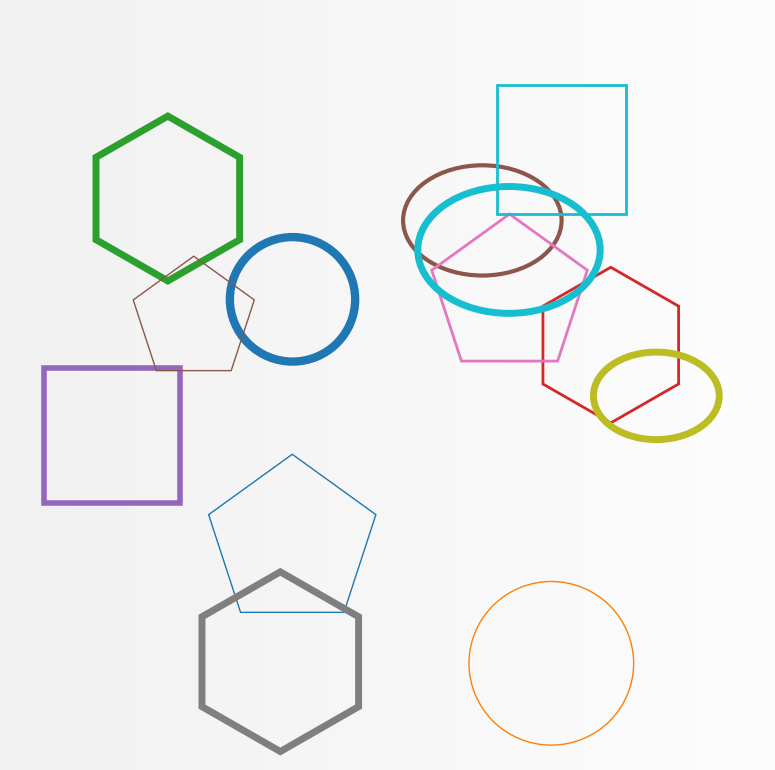[{"shape": "pentagon", "thickness": 0.5, "radius": 0.57, "center": [0.377, 0.297]}, {"shape": "circle", "thickness": 3, "radius": 0.4, "center": [0.377, 0.611]}, {"shape": "circle", "thickness": 0.5, "radius": 0.53, "center": [0.711, 0.139]}, {"shape": "hexagon", "thickness": 2.5, "radius": 0.54, "center": [0.217, 0.742]}, {"shape": "hexagon", "thickness": 1, "radius": 0.51, "center": [0.788, 0.552]}, {"shape": "square", "thickness": 2, "radius": 0.44, "center": [0.145, 0.434]}, {"shape": "oval", "thickness": 1.5, "radius": 0.51, "center": [0.622, 0.714]}, {"shape": "pentagon", "thickness": 0.5, "radius": 0.41, "center": [0.25, 0.585]}, {"shape": "pentagon", "thickness": 1, "radius": 0.53, "center": [0.657, 0.616]}, {"shape": "hexagon", "thickness": 2.5, "radius": 0.58, "center": [0.362, 0.141]}, {"shape": "oval", "thickness": 2.5, "radius": 0.41, "center": [0.847, 0.486]}, {"shape": "square", "thickness": 1, "radius": 0.42, "center": [0.725, 0.806]}, {"shape": "oval", "thickness": 2.5, "radius": 0.59, "center": [0.657, 0.675]}]